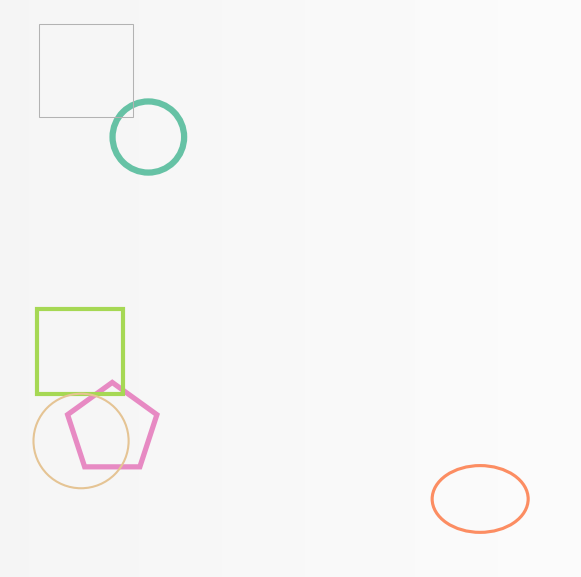[{"shape": "circle", "thickness": 3, "radius": 0.31, "center": [0.255, 0.762]}, {"shape": "oval", "thickness": 1.5, "radius": 0.41, "center": [0.826, 0.135]}, {"shape": "pentagon", "thickness": 2.5, "radius": 0.4, "center": [0.193, 0.256]}, {"shape": "square", "thickness": 2, "radius": 0.37, "center": [0.137, 0.391]}, {"shape": "circle", "thickness": 1, "radius": 0.41, "center": [0.139, 0.236]}, {"shape": "square", "thickness": 0.5, "radius": 0.4, "center": [0.148, 0.877]}]